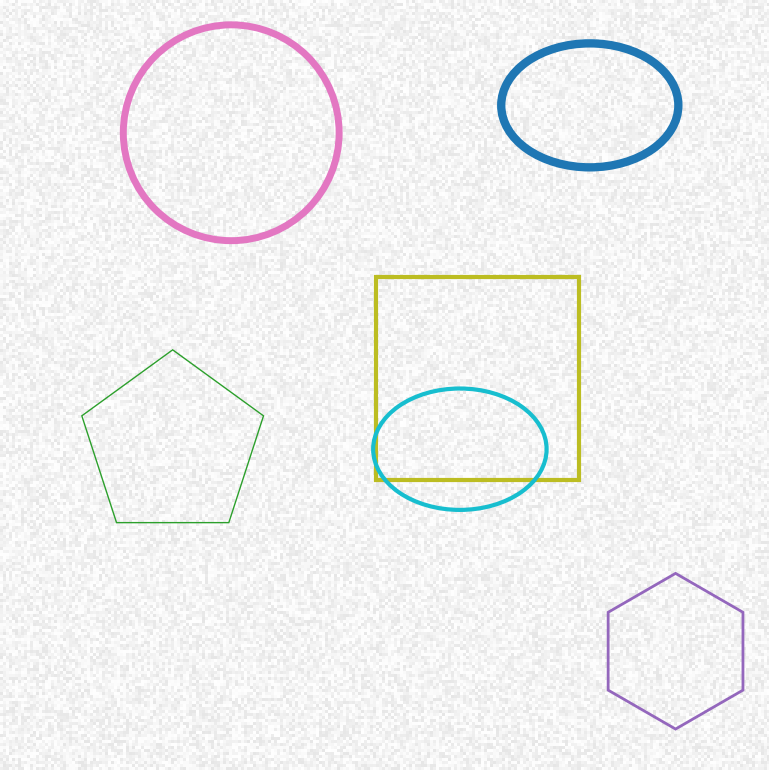[{"shape": "oval", "thickness": 3, "radius": 0.58, "center": [0.766, 0.863]}, {"shape": "pentagon", "thickness": 0.5, "radius": 0.62, "center": [0.224, 0.422]}, {"shape": "hexagon", "thickness": 1, "radius": 0.51, "center": [0.877, 0.154]}, {"shape": "circle", "thickness": 2.5, "radius": 0.7, "center": [0.3, 0.828]}, {"shape": "square", "thickness": 1.5, "radius": 0.66, "center": [0.62, 0.509]}, {"shape": "oval", "thickness": 1.5, "radius": 0.56, "center": [0.597, 0.417]}]